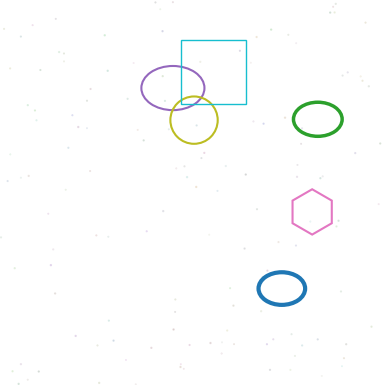[{"shape": "oval", "thickness": 3, "radius": 0.3, "center": [0.732, 0.25]}, {"shape": "oval", "thickness": 2.5, "radius": 0.32, "center": [0.825, 0.69]}, {"shape": "oval", "thickness": 1.5, "radius": 0.41, "center": [0.449, 0.771]}, {"shape": "hexagon", "thickness": 1.5, "radius": 0.29, "center": [0.811, 0.45]}, {"shape": "circle", "thickness": 1.5, "radius": 0.31, "center": [0.504, 0.688]}, {"shape": "square", "thickness": 1, "radius": 0.42, "center": [0.554, 0.813]}]